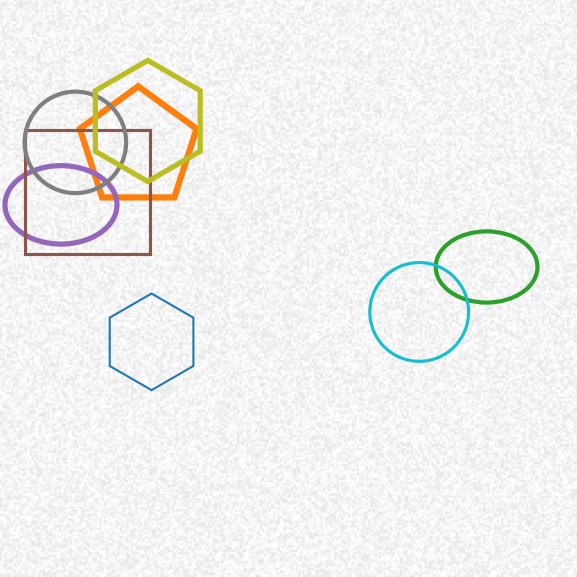[{"shape": "hexagon", "thickness": 1, "radius": 0.42, "center": [0.262, 0.407]}, {"shape": "pentagon", "thickness": 3, "radius": 0.53, "center": [0.239, 0.743]}, {"shape": "oval", "thickness": 2, "radius": 0.44, "center": [0.843, 0.537]}, {"shape": "oval", "thickness": 2.5, "radius": 0.48, "center": [0.106, 0.644]}, {"shape": "square", "thickness": 1.5, "radius": 0.54, "center": [0.152, 0.667]}, {"shape": "circle", "thickness": 2, "radius": 0.44, "center": [0.13, 0.753]}, {"shape": "hexagon", "thickness": 2.5, "radius": 0.52, "center": [0.256, 0.79]}, {"shape": "circle", "thickness": 1.5, "radius": 0.43, "center": [0.726, 0.459]}]